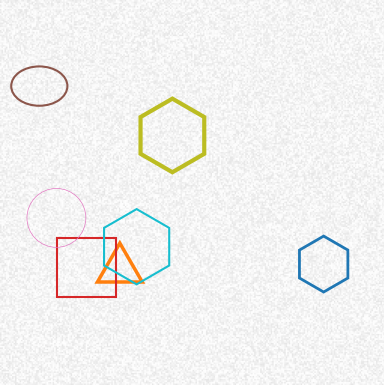[{"shape": "hexagon", "thickness": 2, "radius": 0.36, "center": [0.841, 0.314]}, {"shape": "triangle", "thickness": 2.5, "radius": 0.34, "center": [0.311, 0.301]}, {"shape": "square", "thickness": 1.5, "radius": 0.39, "center": [0.224, 0.305]}, {"shape": "oval", "thickness": 1.5, "radius": 0.36, "center": [0.102, 0.776]}, {"shape": "circle", "thickness": 0.5, "radius": 0.38, "center": [0.147, 0.434]}, {"shape": "hexagon", "thickness": 3, "radius": 0.48, "center": [0.448, 0.648]}, {"shape": "hexagon", "thickness": 1.5, "radius": 0.49, "center": [0.355, 0.359]}]